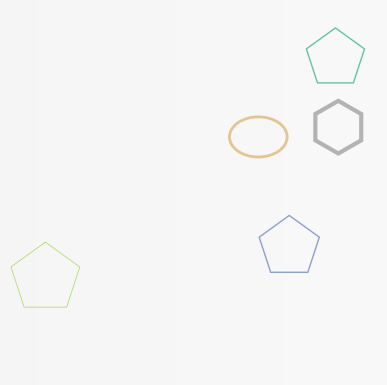[{"shape": "pentagon", "thickness": 1, "radius": 0.39, "center": [0.866, 0.849]}, {"shape": "pentagon", "thickness": 1, "radius": 0.41, "center": [0.746, 0.359]}, {"shape": "pentagon", "thickness": 0.5, "radius": 0.47, "center": [0.117, 0.278]}, {"shape": "oval", "thickness": 2, "radius": 0.37, "center": [0.667, 0.644]}, {"shape": "hexagon", "thickness": 3, "radius": 0.34, "center": [0.873, 0.67]}]